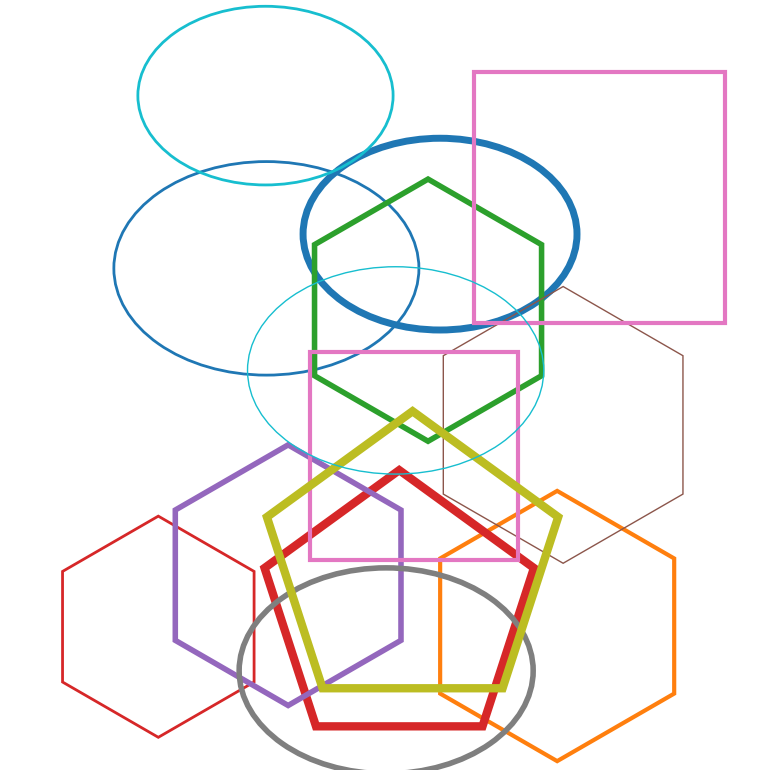[{"shape": "oval", "thickness": 1, "radius": 0.99, "center": [0.346, 0.651]}, {"shape": "oval", "thickness": 2.5, "radius": 0.89, "center": [0.571, 0.696]}, {"shape": "hexagon", "thickness": 1.5, "radius": 0.88, "center": [0.724, 0.187]}, {"shape": "hexagon", "thickness": 2, "radius": 0.85, "center": [0.556, 0.597]}, {"shape": "pentagon", "thickness": 3, "radius": 0.92, "center": [0.518, 0.205]}, {"shape": "hexagon", "thickness": 1, "radius": 0.72, "center": [0.206, 0.186]}, {"shape": "hexagon", "thickness": 2, "radius": 0.85, "center": [0.374, 0.253]}, {"shape": "hexagon", "thickness": 0.5, "radius": 0.9, "center": [0.731, 0.448]}, {"shape": "square", "thickness": 1.5, "radius": 0.68, "center": [0.538, 0.408]}, {"shape": "square", "thickness": 1.5, "radius": 0.81, "center": [0.778, 0.743]}, {"shape": "oval", "thickness": 2, "radius": 0.95, "center": [0.502, 0.129]}, {"shape": "pentagon", "thickness": 3, "radius": 0.99, "center": [0.536, 0.267]}, {"shape": "oval", "thickness": 0.5, "radius": 0.96, "center": [0.514, 0.519]}, {"shape": "oval", "thickness": 1, "radius": 0.83, "center": [0.345, 0.876]}]